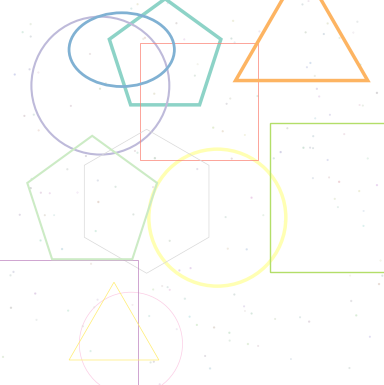[{"shape": "pentagon", "thickness": 2.5, "radius": 0.76, "center": [0.429, 0.851]}, {"shape": "circle", "thickness": 2.5, "radius": 0.89, "center": [0.564, 0.435]}, {"shape": "circle", "thickness": 1.5, "radius": 0.9, "center": [0.261, 0.778]}, {"shape": "square", "thickness": 0.5, "radius": 0.76, "center": [0.517, 0.736]}, {"shape": "oval", "thickness": 2, "radius": 0.68, "center": [0.316, 0.871]}, {"shape": "triangle", "thickness": 2.5, "radius": 0.99, "center": [0.783, 0.89]}, {"shape": "square", "thickness": 1, "radius": 0.97, "center": [0.895, 0.488]}, {"shape": "circle", "thickness": 0.5, "radius": 0.67, "center": [0.34, 0.107]}, {"shape": "hexagon", "thickness": 0.5, "radius": 0.93, "center": [0.381, 0.477]}, {"shape": "square", "thickness": 0.5, "radius": 0.98, "center": [0.162, 0.128]}, {"shape": "pentagon", "thickness": 1.5, "radius": 0.89, "center": [0.239, 0.47]}, {"shape": "triangle", "thickness": 0.5, "radius": 0.67, "center": [0.296, 0.132]}]